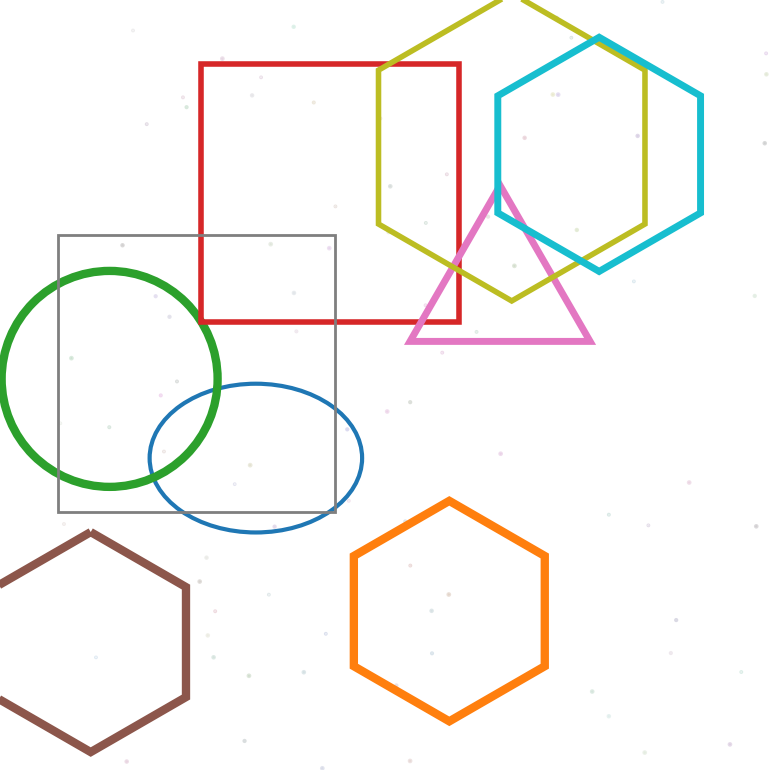[{"shape": "oval", "thickness": 1.5, "radius": 0.69, "center": [0.332, 0.405]}, {"shape": "hexagon", "thickness": 3, "radius": 0.72, "center": [0.584, 0.206]}, {"shape": "circle", "thickness": 3, "radius": 0.7, "center": [0.142, 0.508]}, {"shape": "square", "thickness": 2, "radius": 0.84, "center": [0.429, 0.75]}, {"shape": "hexagon", "thickness": 3, "radius": 0.71, "center": [0.118, 0.166]}, {"shape": "triangle", "thickness": 2.5, "radius": 0.68, "center": [0.649, 0.624]}, {"shape": "square", "thickness": 1, "radius": 0.9, "center": [0.255, 0.515]}, {"shape": "hexagon", "thickness": 2, "radius": 1.0, "center": [0.665, 0.809]}, {"shape": "hexagon", "thickness": 2.5, "radius": 0.76, "center": [0.778, 0.8]}]